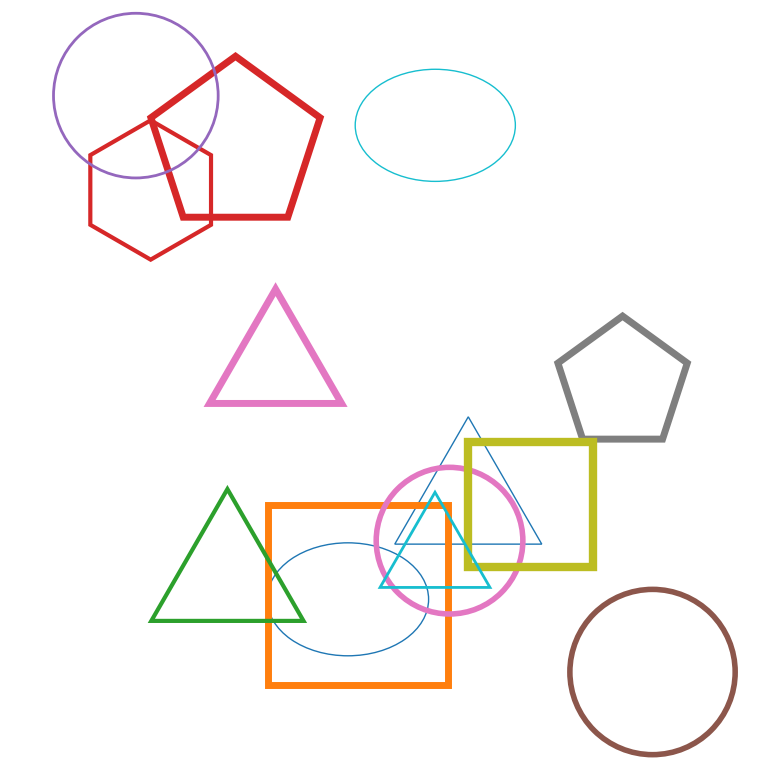[{"shape": "triangle", "thickness": 0.5, "radius": 0.55, "center": [0.608, 0.348]}, {"shape": "oval", "thickness": 0.5, "radius": 0.52, "center": [0.452, 0.222]}, {"shape": "square", "thickness": 2.5, "radius": 0.58, "center": [0.465, 0.227]}, {"shape": "triangle", "thickness": 1.5, "radius": 0.57, "center": [0.295, 0.251]}, {"shape": "pentagon", "thickness": 2.5, "radius": 0.58, "center": [0.306, 0.811]}, {"shape": "hexagon", "thickness": 1.5, "radius": 0.45, "center": [0.196, 0.753]}, {"shape": "circle", "thickness": 1, "radius": 0.53, "center": [0.176, 0.876]}, {"shape": "circle", "thickness": 2, "radius": 0.54, "center": [0.847, 0.127]}, {"shape": "circle", "thickness": 2, "radius": 0.48, "center": [0.584, 0.298]}, {"shape": "triangle", "thickness": 2.5, "radius": 0.49, "center": [0.358, 0.526]}, {"shape": "pentagon", "thickness": 2.5, "radius": 0.44, "center": [0.809, 0.501]}, {"shape": "square", "thickness": 3, "radius": 0.41, "center": [0.689, 0.344]}, {"shape": "oval", "thickness": 0.5, "radius": 0.52, "center": [0.565, 0.837]}, {"shape": "triangle", "thickness": 1, "radius": 0.41, "center": [0.565, 0.278]}]